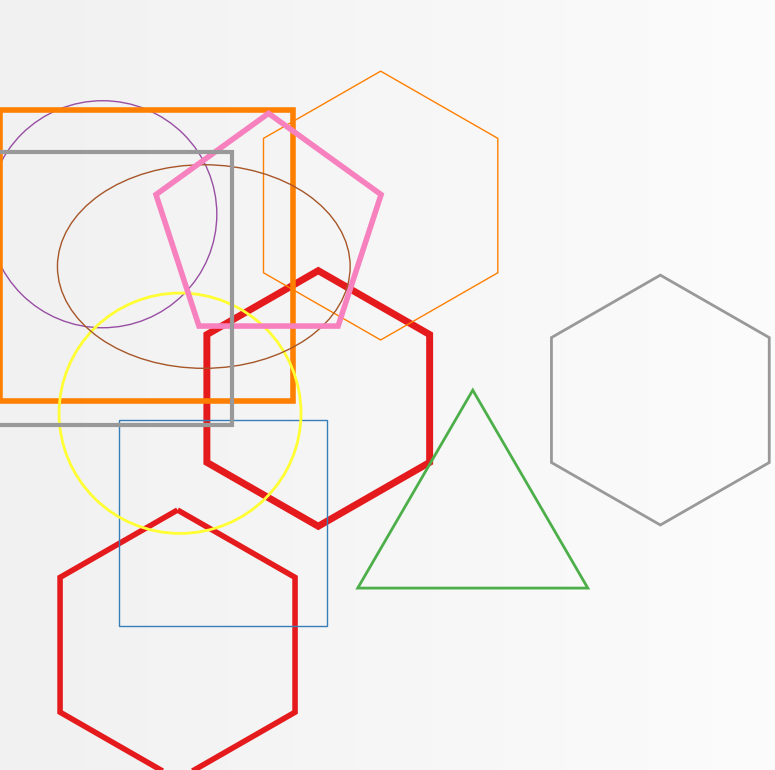[{"shape": "hexagon", "thickness": 2.5, "radius": 0.83, "center": [0.411, 0.483]}, {"shape": "hexagon", "thickness": 2, "radius": 0.88, "center": [0.229, 0.163]}, {"shape": "square", "thickness": 0.5, "radius": 0.67, "center": [0.288, 0.321]}, {"shape": "triangle", "thickness": 1, "radius": 0.86, "center": [0.61, 0.322]}, {"shape": "circle", "thickness": 0.5, "radius": 0.74, "center": [0.132, 0.722]}, {"shape": "hexagon", "thickness": 0.5, "radius": 0.87, "center": [0.491, 0.733]}, {"shape": "square", "thickness": 2, "radius": 0.95, "center": [0.189, 0.668]}, {"shape": "circle", "thickness": 1, "radius": 0.78, "center": [0.232, 0.463]}, {"shape": "oval", "thickness": 0.5, "radius": 0.94, "center": [0.263, 0.654]}, {"shape": "pentagon", "thickness": 2, "radius": 0.76, "center": [0.346, 0.7]}, {"shape": "square", "thickness": 1.5, "radius": 0.89, "center": [0.122, 0.625]}, {"shape": "hexagon", "thickness": 1, "radius": 0.81, "center": [0.852, 0.48]}]